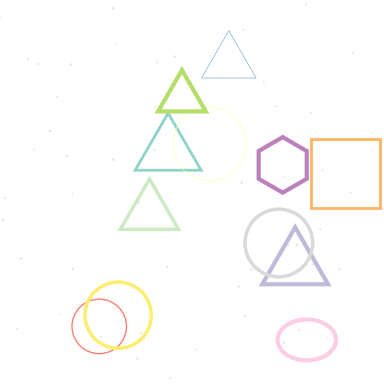[{"shape": "triangle", "thickness": 2, "radius": 0.49, "center": [0.437, 0.607]}, {"shape": "circle", "thickness": 0.5, "radius": 0.48, "center": [0.545, 0.626]}, {"shape": "triangle", "thickness": 3, "radius": 0.49, "center": [0.767, 0.311]}, {"shape": "circle", "thickness": 1, "radius": 0.35, "center": [0.258, 0.152]}, {"shape": "triangle", "thickness": 0.5, "radius": 0.41, "center": [0.594, 0.838]}, {"shape": "square", "thickness": 2, "radius": 0.45, "center": [0.897, 0.549]}, {"shape": "triangle", "thickness": 3, "radius": 0.36, "center": [0.473, 0.746]}, {"shape": "oval", "thickness": 3, "radius": 0.38, "center": [0.797, 0.117]}, {"shape": "circle", "thickness": 2.5, "radius": 0.44, "center": [0.724, 0.369]}, {"shape": "hexagon", "thickness": 3, "radius": 0.36, "center": [0.734, 0.572]}, {"shape": "triangle", "thickness": 2.5, "radius": 0.44, "center": [0.388, 0.448]}, {"shape": "circle", "thickness": 2.5, "radius": 0.43, "center": [0.307, 0.181]}]